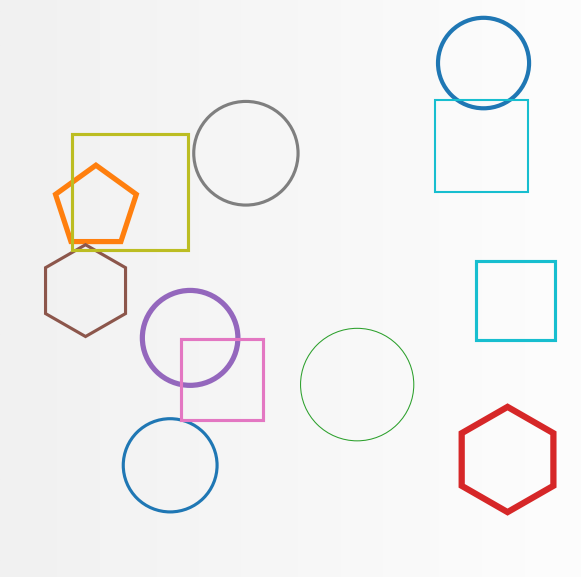[{"shape": "circle", "thickness": 2, "radius": 0.39, "center": [0.832, 0.89]}, {"shape": "circle", "thickness": 1.5, "radius": 0.4, "center": [0.293, 0.193]}, {"shape": "pentagon", "thickness": 2.5, "radius": 0.37, "center": [0.165, 0.64]}, {"shape": "circle", "thickness": 0.5, "radius": 0.49, "center": [0.614, 0.333]}, {"shape": "hexagon", "thickness": 3, "radius": 0.46, "center": [0.873, 0.203]}, {"shape": "circle", "thickness": 2.5, "radius": 0.41, "center": [0.327, 0.414]}, {"shape": "hexagon", "thickness": 1.5, "radius": 0.4, "center": [0.147, 0.496]}, {"shape": "square", "thickness": 1.5, "radius": 0.35, "center": [0.382, 0.342]}, {"shape": "circle", "thickness": 1.5, "radius": 0.45, "center": [0.423, 0.734]}, {"shape": "square", "thickness": 1.5, "radius": 0.5, "center": [0.223, 0.667]}, {"shape": "square", "thickness": 1.5, "radius": 0.34, "center": [0.887, 0.479]}, {"shape": "square", "thickness": 1, "radius": 0.4, "center": [0.828, 0.746]}]